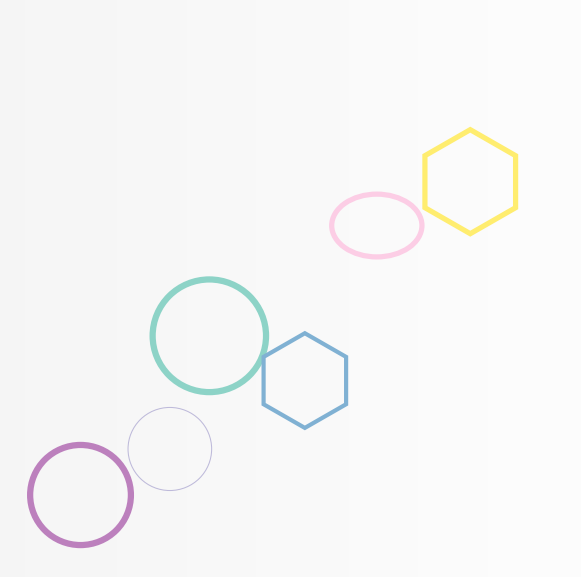[{"shape": "circle", "thickness": 3, "radius": 0.49, "center": [0.36, 0.418]}, {"shape": "circle", "thickness": 0.5, "radius": 0.36, "center": [0.292, 0.222]}, {"shape": "hexagon", "thickness": 2, "radius": 0.41, "center": [0.524, 0.34]}, {"shape": "oval", "thickness": 2.5, "radius": 0.39, "center": [0.648, 0.609]}, {"shape": "circle", "thickness": 3, "radius": 0.43, "center": [0.139, 0.142]}, {"shape": "hexagon", "thickness": 2.5, "radius": 0.45, "center": [0.809, 0.685]}]